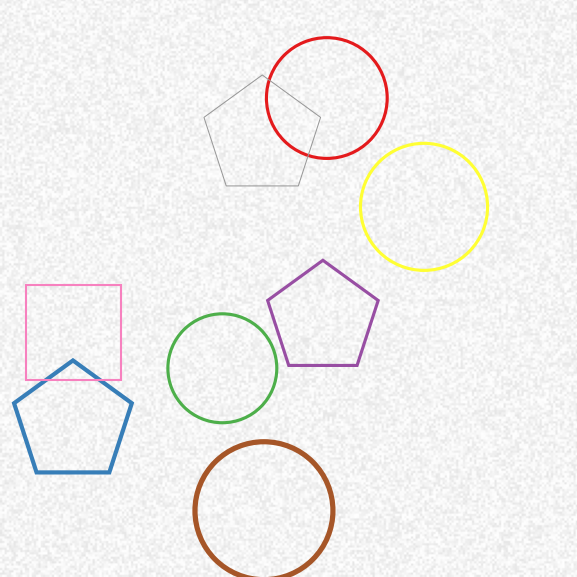[{"shape": "circle", "thickness": 1.5, "radius": 0.52, "center": [0.566, 0.829]}, {"shape": "pentagon", "thickness": 2, "radius": 0.54, "center": [0.126, 0.268]}, {"shape": "circle", "thickness": 1.5, "radius": 0.47, "center": [0.385, 0.361]}, {"shape": "pentagon", "thickness": 1.5, "radius": 0.5, "center": [0.559, 0.448]}, {"shape": "circle", "thickness": 1.5, "radius": 0.55, "center": [0.734, 0.641]}, {"shape": "circle", "thickness": 2.5, "radius": 0.6, "center": [0.457, 0.115]}, {"shape": "square", "thickness": 1, "radius": 0.41, "center": [0.127, 0.423]}, {"shape": "pentagon", "thickness": 0.5, "radius": 0.53, "center": [0.454, 0.763]}]